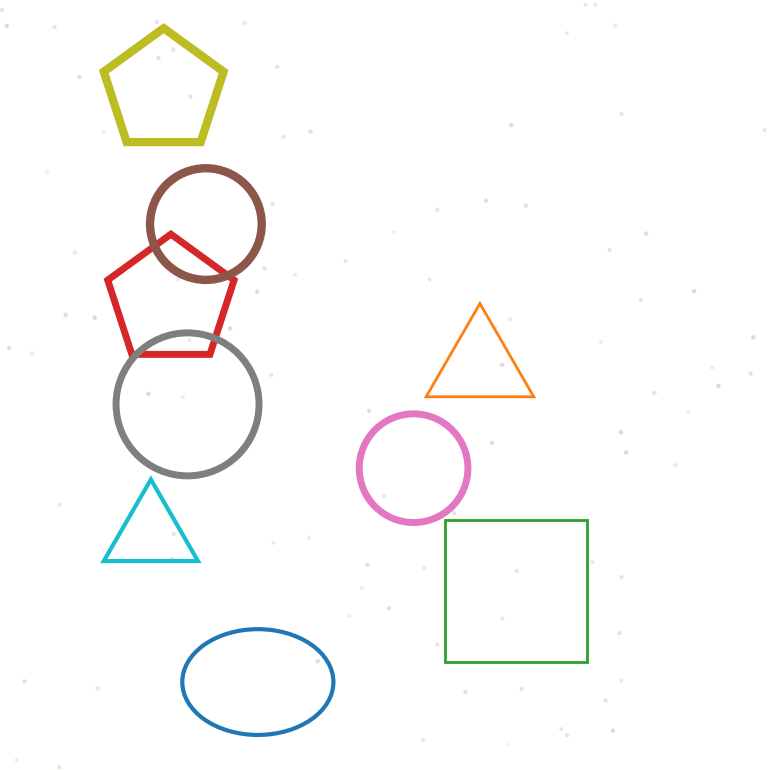[{"shape": "oval", "thickness": 1.5, "radius": 0.49, "center": [0.335, 0.114]}, {"shape": "triangle", "thickness": 1, "radius": 0.4, "center": [0.623, 0.525]}, {"shape": "square", "thickness": 1, "radius": 0.46, "center": [0.67, 0.232]}, {"shape": "pentagon", "thickness": 2.5, "radius": 0.43, "center": [0.222, 0.61]}, {"shape": "circle", "thickness": 3, "radius": 0.36, "center": [0.267, 0.709]}, {"shape": "circle", "thickness": 2.5, "radius": 0.35, "center": [0.537, 0.392]}, {"shape": "circle", "thickness": 2.5, "radius": 0.46, "center": [0.244, 0.475]}, {"shape": "pentagon", "thickness": 3, "radius": 0.41, "center": [0.213, 0.882]}, {"shape": "triangle", "thickness": 1.5, "radius": 0.35, "center": [0.196, 0.307]}]